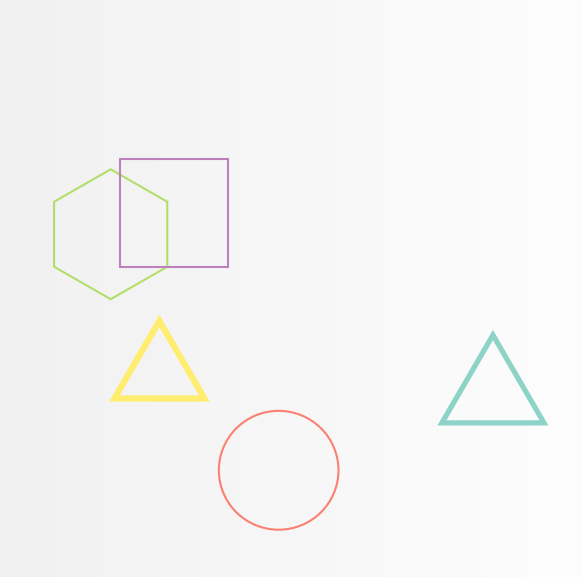[{"shape": "triangle", "thickness": 2.5, "radius": 0.51, "center": [0.848, 0.318]}, {"shape": "circle", "thickness": 1, "radius": 0.51, "center": [0.479, 0.185]}, {"shape": "hexagon", "thickness": 1, "radius": 0.56, "center": [0.19, 0.593]}, {"shape": "square", "thickness": 1, "radius": 0.47, "center": [0.299, 0.631]}, {"shape": "triangle", "thickness": 3, "radius": 0.45, "center": [0.274, 0.354]}]